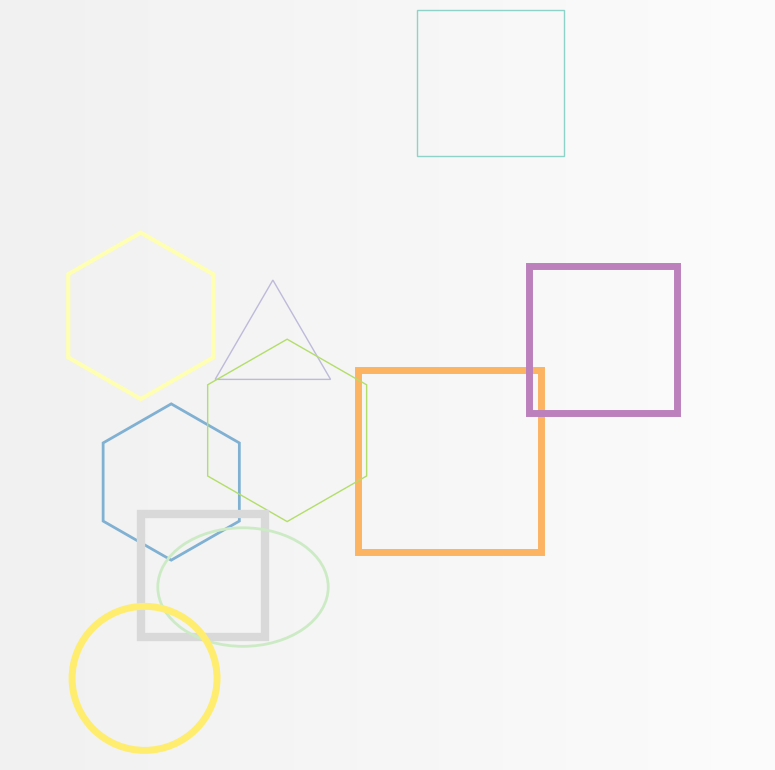[{"shape": "square", "thickness": 0.5, "radius": 0.48, "center": [0.633, 0.892]}, {"shape": "hexagon", "thickness": 1.5, "radius": 0.54, "center": [0.182, 0.59]}, {"shape": "triangle", "thickness": 0.5, "radius": 0.43, "center": [0.352, 0.55]}, {"shape": "hexagon", "thickness": 1, "radius": 0.51, "center": [0.221, 0.374]}, {"shape": "square", "thickness": 2.5, "radius": 0.59, "center": [0.579, 0.402]}, {"shape": "hexagon", "thickness": 0.5, "radius": 0.59, "center": [0.371, 0.441]}, {"shape": "square", "thickness": 3, "radius": 0.4, "center": [0.262, 0.253]}, {"shape": "square", "thickness": 2.5, "radius": 0.48, "center": [0.778, 0.559]}, {"shape": "oval", "thickness": 1, "radius": 0.55, "center": [0.314, 0.238]}, {"shape": "circle", "thickness": 2.5, "radius": 0.47, "center": [0.187, 0.119]}]